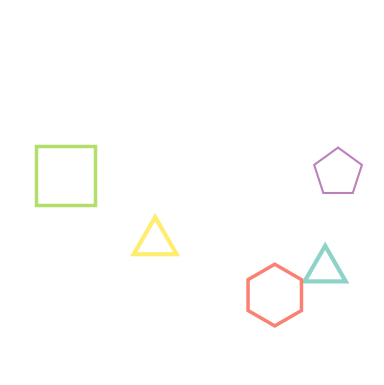[{"shape": "triangle", "thickness": 3, "radius": 0.31, "center": [0.845, 0.3]}, {"shape": "hexagon", "thickness": 2.5, "radius": 0.4, "center": [0.714, 0.234]}, {"shape": "square", "thickness": 2.5, "radius": 0.38, "center": [0.171, 0.545]}, {"shape": "pentagon", "thickness": 1.5, "radius": 0.33, "center": [0.878, 0.552]}, {"shape": "triangle", "thickness": 3, "radius": 0.32, "center": [0.403, 0.372]}]